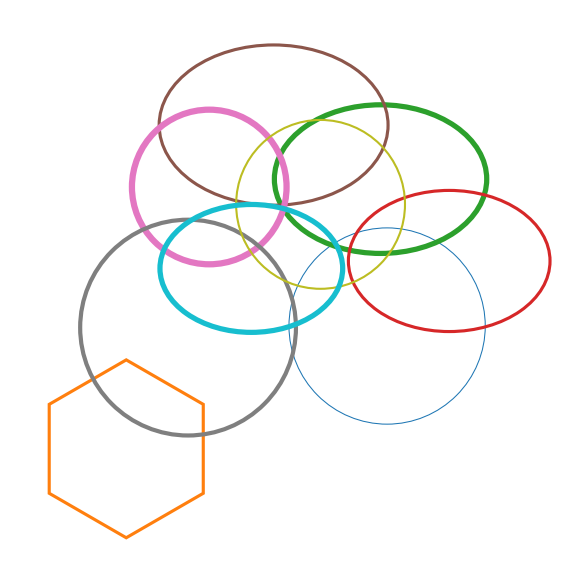[{"shape": "circle", "thickness": 0.5, "radius": 0.85, "center": [0.67, 0.435]}, {"shape": "hexagon", "thickness": 1.5, "radius": 0.77, "center": [0.219, 0.222]}, {"shape": "oval", "thickness": 2.5, "radius": 0.92, "center": [0.659, 0.689]}, {"shape": "oval", "thickness": 1.5, "radius": 0.87, "center": [0.778, 0.547]}, {"shape": "oval", "thickness": 1.5, "radius": 0.99, "center": [0.474, 0.783]}, {"shape": "circle", "thickness": 3, "radius": 0.67, "center": [0.362, 0.675]}, {"shape": "circle", "thickness": 2, "radius": 0.93, "center": [0.326, 0.432]}, {"shape": "circle", "thickness": 1, "radius": 0.73, "center": [0.555, 0.645]}, {"shape": "oval", "thickness": 2.5, "radius": 0.79, "center": [0.435, 0.534]}]